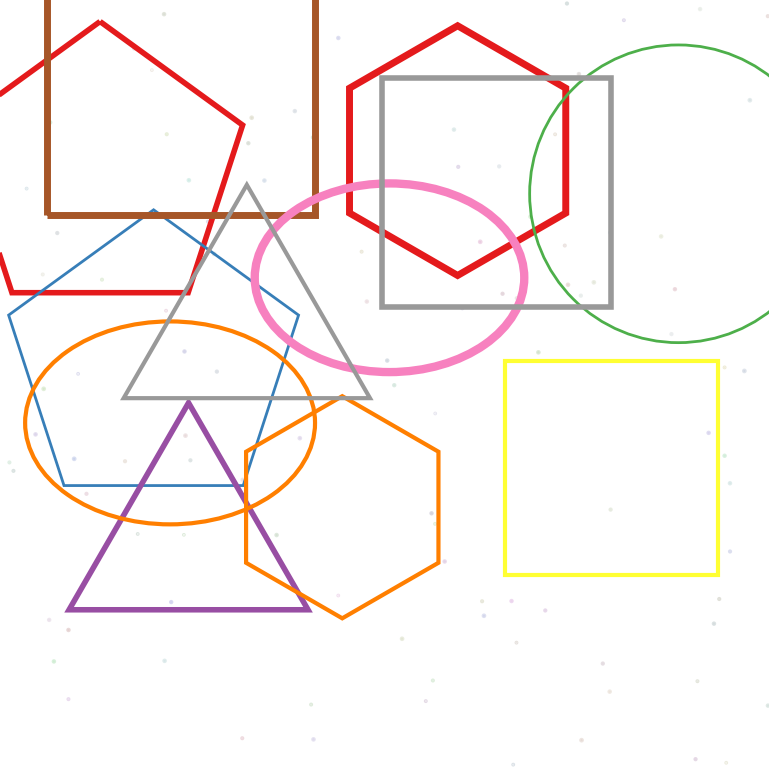[{"shape": "pentagon", "thickness": 2, "radius": 0.97, "center": [0.13, 0.777]}, {"shape": "hexagon", "thickness": 2.5, "radius": 0.81, "center": [0.594, 0.804]}, {"shape": "pentagon", "thickness": 1, "radius": 0.99, "center": [0.199, 0.53]}, {"shape": "circle", "thickness": 1, "radius": 0.97, "center": [0.881, 0.748]}, {"shape": "triangle", "thickness": 2, "radius": 0.9, "center": [0.245, 0.298]}, {"shape": "hexagon", "thickness": 1.5, "radius": 0.72, "center": [0.445, 0.341]}, {"shape": "oval", "thickness": 1.5, "radius": 0.94, "center": [0.221, 0.451]}, {"shape": "square", "thickness": 1.5, "radius": 0.69, "center": [0.794, 0.392]}, {"shape": "square", "thickness": 2.5, "radius": 0.87, "center": [0.235, 0.894]}, {"shape": "oval", "thickness": 3, "radius": 0.88, "center": [0.506, 0.639]}, {"shape": "square", "thickness": 2, "radius": 0.74, "center": [0.645, 0.75]}, {"shape": "triangle", "thickness": 1.5, "radius": 0.92, "center": [0.321, 0.575]}]